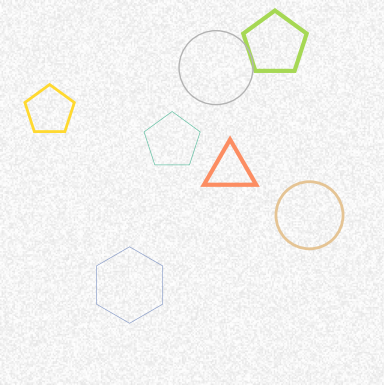[{"shape": "pentagon", "thickness": 0.5, "radius": 0.38, "center": [0.447, 0.634]}, {"shape": "triangle", "thickness": 3, "radius": 0.39, "center": [0.598, 0.559]}, {"shape": "hexagon", "thickness": 0.5, "radius": 0.5, "center": [0.337, 0.26]}, {"shape": "pentagon", "thickness": 3, "radius": 0.43, "center": [0.714, 0.886]}, {"shape": "pentagon", "thickness": 2, "radius": 0.34, "center": [0.129, 0.713]}, {"shape": "circle", "thickness": 2, "radius": 0.44, "center": [0.804, 0.441]}, {"shape": "circle", "thickness": 1, "radius": 0.48, "center": [0.561, 0.824]}]